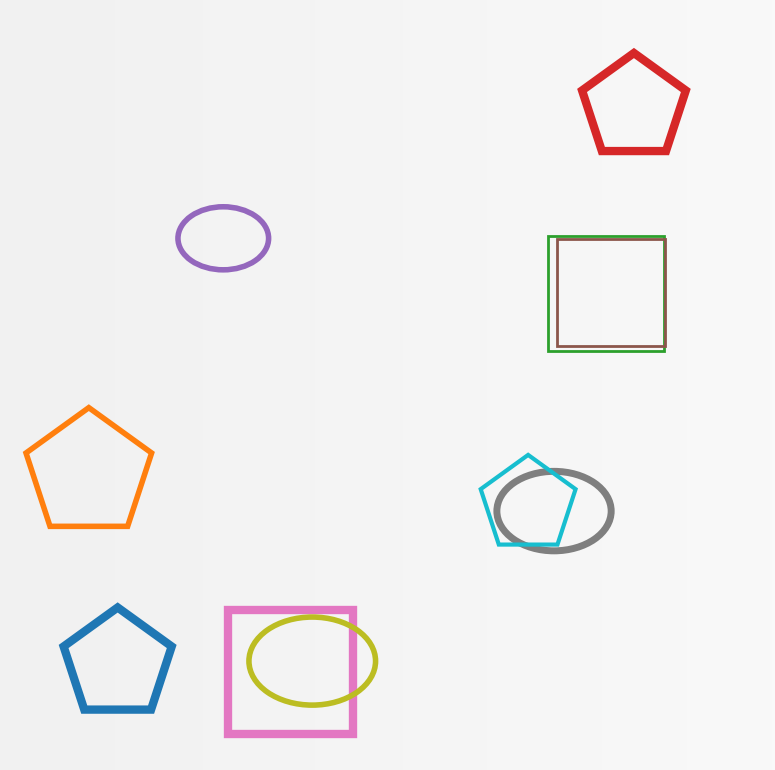[{"shape": "pentagon", "thickness": 3, "radius": 0.37, "center": [0.152, 0.138]}, {"shape": "pentagon", "thickness": 2, "radius": 0.43, "center": [0.115, 0.385]}, {"shape": "square", "thickness": 1, "radius": 0.37, "center": [0.782, 0.619]}, {"shape": "pentagon", "thickness": 3, "radius": 0.35, "center": [0.818, 0.861]}, {"shape": "oval", "thickness": 2, "radius": 0.29, "center": [0.288, 0.691]}, {"shape": "square", "thickness": 1, "radius": 0.35, "center": [0.788, 0.62]}, {"shape": "square", "thickness": 3, "radius": 0.4, "center": [0.375, 0.127]}, {"shape": "oval", "thickness": 2.5, "radius": 0.37, "center": [0.715, 0.336]}, {"shape": "oval", "thickness": 2, "radius": 0.41, "center": [0.403, 0.141]}, {"shape": "pentagon", "thickness": 1.5, "radius": 0.32, "center": [0.681, 0.345]}]